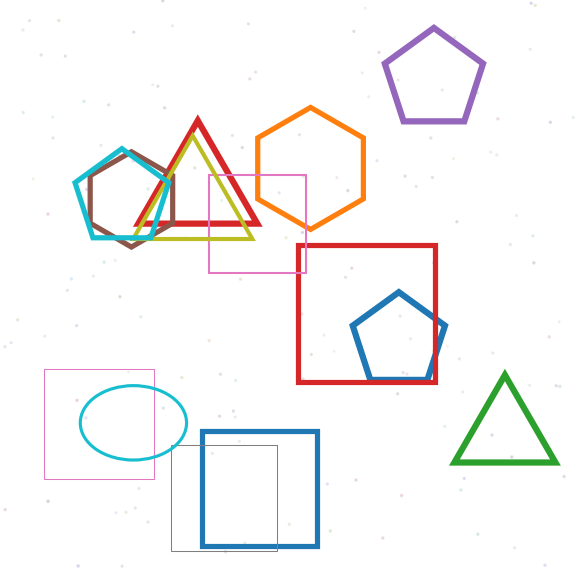[{"shape": "square", "thickness": 2.5, "radius": 0.5, "center": [0.449, 0.153]}, {"shape": "pentagon", "thickness": 3, "radius": 0.42, "center": [0.691, 0.409]}, {"shape": "hexagon", "thickness": 2.5, "radius": 0.53, "center": [0.538, 0.707]}, {"shape": "triangle", "thickness": 3, "radius": 0.51, "center": [0.874, 0.249]}, {"shape": "triangle", "thickness": 3, "radius": 0.59, "center": [0.343, 0.671]}, {"shape": "square", "thickness": 2.5, "radius": 0.59, "center": [0.635, 0.457]}, {"shape": "pentagon", "thickness": 3, "radius": 0.45, "center": [0.751, 0.861]}, {"shape": "hexagon", "thickness": 2.5, "radius": 0.41, "center": [0.228, 0.654]}, {"shape": "square", "thickness": 1, "radius": 0.42, "center": [0.446, 0.611]}, {"shape": "square", "thickness": 0.5, "radius": 0.48, "center": [0.172, 0.265]}, {"shape": "square", "thickness": 0.5, "radius": 0.46, "center": [0.388, 0.137]}, {"shape": "triangle", "thickness": 2, "radius": 0.6, "center": [0.334, 0.645]}, {"shape": "oval", "thickness": 1.5, "radius": 0.46, "center": [0.231, 0.267]}, {"shape": "pentagon", "thickness": 2.5, "radius": 0.43, "center": [0.211, 0.656]}]